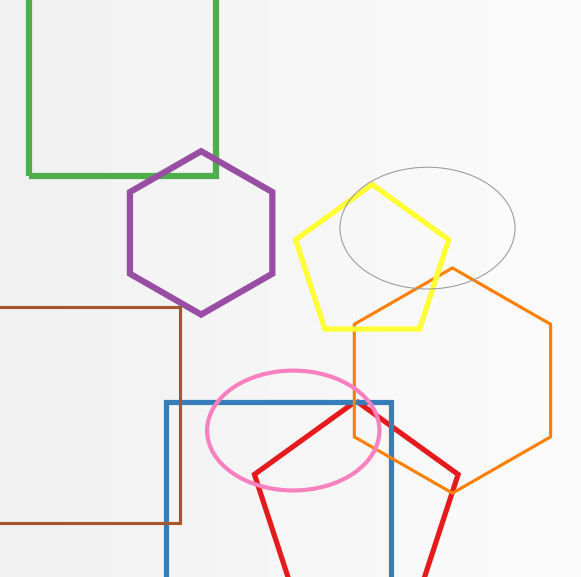[{"shape": "pentagon", "thickness": 2.5, "radius": 0.92, "center": [0.613, 0.121]}, {"shape": "square", "thickness": 2.5, "radius": 0.97, "center": [0.479, 0.11]}, {"shape": "square", "thickness": 3, "radius": 0.8, "center": [0.211, 0.855]}, {"shape": "hexagon", "thickness": 3, "radius": 0.71, "center": [0.346, 0.596]}, {"shape": "hexagon", "thickness": 1.5, "radius": 0.97, "center": [0.778, 0.34]}, {"shape": "pentagon", "thickness": 2.5, "radius": 0.69, "center": [0.64, 0.541]}, {"shape": "square", "thickness": 1.5, "radius": 0.94, "center": [0.123, 0.281]}, {"shape": "oval", "thickness": 2, "radius": 0.74, "center": [0.505, 0.254]}, {"shape": "oval", "thickness": 0.5, "radius": 0.75, "center": [0.736, 0.604]}]